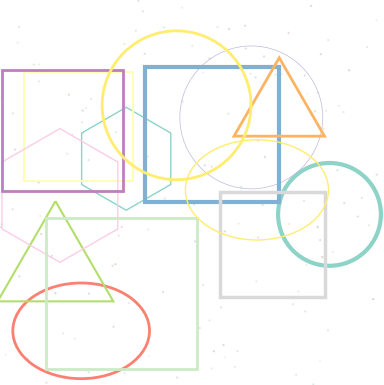[{"shape": "circle", "thickness": 3, "radius": 0.67, "center": [0.856, 0.443]}, {"shape": "hexagon", "thickness": 1, "radius": 0.67, "center": [0.328, 0.588]}, {"shape": "square", "thickness": 1.5, "radius": 0.71, "center": [0.204, 0.672]}, {"shape": "circle", "thickness": 0.5, "radius": 0.93, "center": [0.653, 0.695]}, {"shape": "oval", "thickness": 2, "radius": 0.89, "center": [0.211, 0.141]}, {"shape": "square", "thickness": 3, "radius": 0.87, "center": [0.55, 0.651]}, {"shape": "triangle", "thickness": 2, "radius": 0.68, "center": [0.725, 0.714]}, {"shape": "triangle", "thickness": 1.5, "radius": 0.87, "center": [0.144, 0.304]}, {"shape": "hexagon", "thickness": 1, "radius": 0.87, "center": [0.156, 0.492]}, {"shape": "square", "thickness": 2.5, "radius": 0.68, "center": [0.708, 0.365]}, {"shape": "square", "thickness": 2, "radius": 0.79, "center": [0.162, 0.661]}, {"shape": "square", "thickness": 2, "radius": 0.98, "center": [0.315, 0.237]}, {"shape": "circle", "thickness": 2, "radius": 0.97, "center": [0.459, 0.727]}, {"shape": "oval", "thickness": 1, "radius": 0.93, "center": [0.667, 0.507]}]